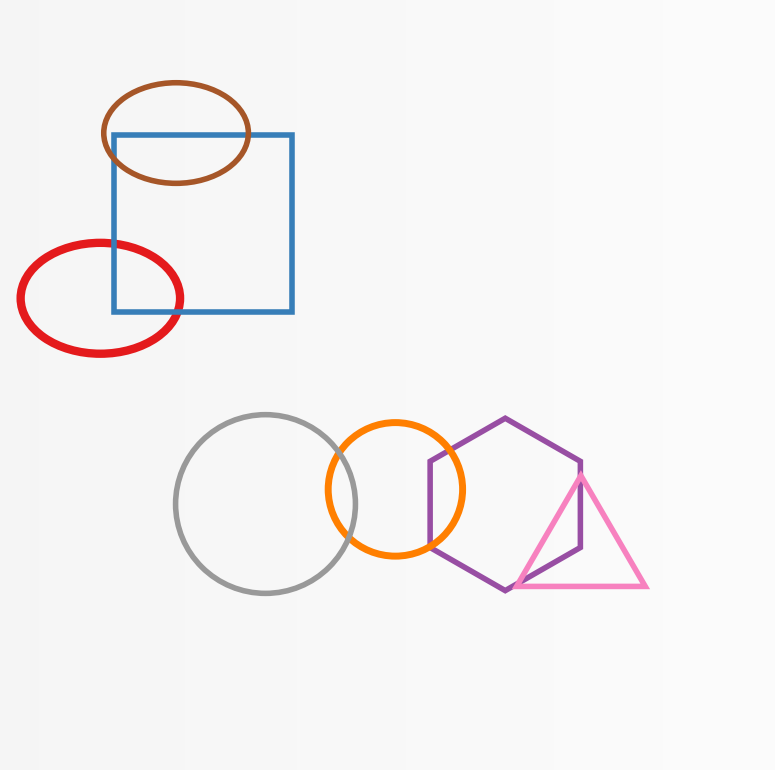[{"shape": "oval", "thickness": 3, "radius": 0.51, "center": [0.129, 0.613]}, {"shape": "square", "thickness": 2, "radius": 0.58, "center": [0.262, 0.71]}, {"shape": "hexagon", "thickness": 2, "radius": 0.56, "center": [0.652, 0.345]}, {"shape": "circle", "thickness": 2.5, "radius": 0.43, "center": [0.51, 0.364]}, {"shape": "oval", "thickness": 2, "radius": 0.47, "center": [0.227, 0.827]}, {"shape": "triangle", "thickness": 2, "radius": 0.48, "center": [0.75, 0.286]}, {"shape": "circle", "thickness": 2, "radius": 0.58, "center": [0.343, 0.345]}]